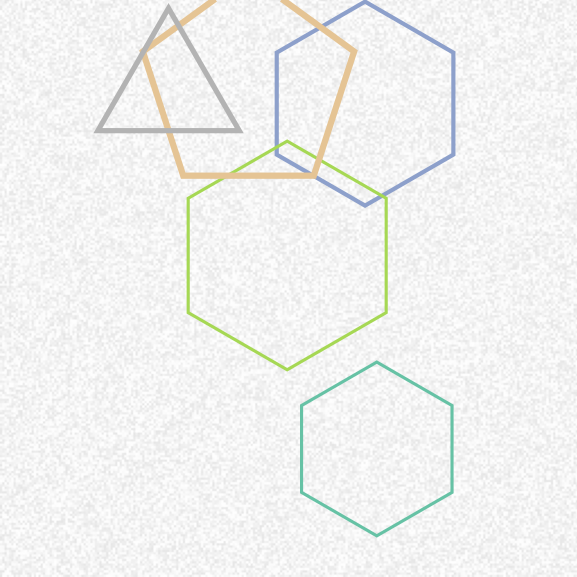[{"shape": "hexagon", "thickness": 1.5, "radius": 0.75, "center": [0.652, 0.222]}, {"shape": "hexagon", "thickness": 2, "radius": 0.88, "center": [0.632, 0.82]}, {"shape": "hexagon", "thickness": 1.5, "radius": 0.99, "center": [0.497, 0.557]}, {"shape": "pentagon", "thickness": 3, "radius": 0.96, "center": [0.43, 0.851]}, {"shape": "triangle", "thickness": 2.5, "radius": 0.71, "center": [0.292, 0.844]}]